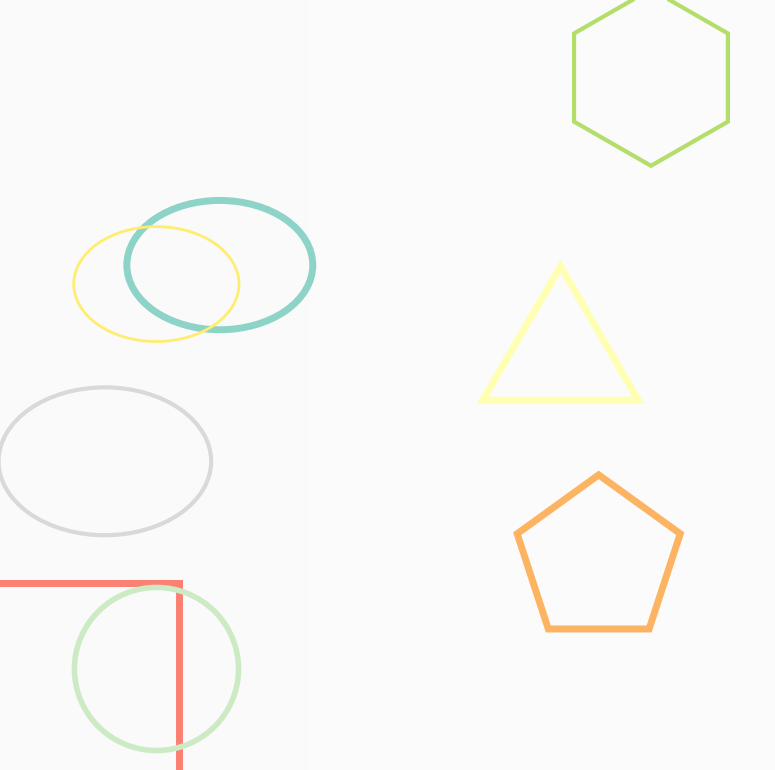[{"shape": "oval", "thickness": 2.5, "radius": 0.6, "center": [0.284, 0.656]}, {"shape": "triangle", "thickness": 2.5, "radius": 0.58, "center": [0.723, 0.538]}, {"shape": "square", "thickness": 2.5, "radius": 0.64, "center": [0.103, 0.115]}, {"shape": "pentagon", "thickness": 2.5, "radius": 0.55, "center": [0.773, 0.273]}, {"shape": "hexagon", "thickness": 1.5, "radius": 0.57, "center": [0.84, 0.899]}, {"shape": "oval", "thickness": 1.5, "radius": 0.69, "center": [0.135, 0.401]}, {"shape": "circle", "thickness": 2, "radius": 0.53, "center": [0.202, 0.131]}, {"shape": "oval", "thickness": 1, "radius": 0.53, "center": [0.202, 0.631]}]